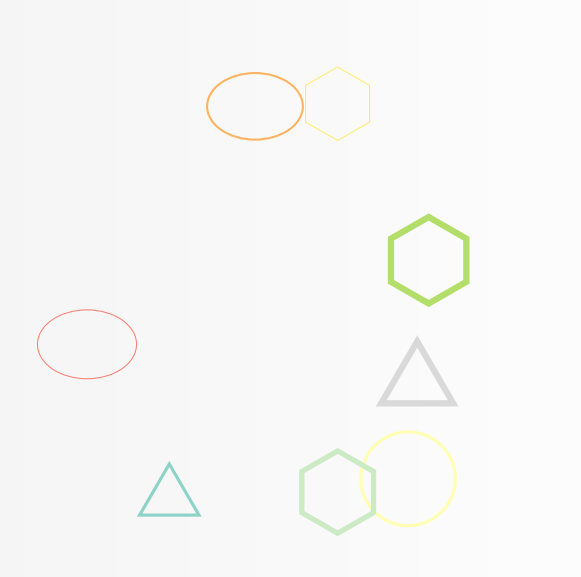[{"shape": "triangle", "thickness": 1.5, "radius": 0.29, "center": [0.291, 0.137]}, {"shape": "circle", "thickness": 1.5, "radius": 0.41, "center": [0.702, 0.17]}, {"shape": "oval", "thickness": 0.5, "radius": 0.43, "center": [0.15, 0.403]}, {"shape": "oval", "thickness": 1, "radius": 0.41, "center": [0.439, 0.815]}, {"shape": "hexagon", "thickness": 3, "radius": 0.37, "center": [0.737, 0.548]}, {"shape": "triangle", "thickness": 3, "radius": 0.36, "center": [0.718, 0.336]}, {"shape": "hexagon", "thickness": 2.5, "radius": 0.36, "center": [0.581, 0.147]}, {"shape": "hexagon", "thickness": 0.5, "radius": 0.32, "center": [0.581, 0.82]}]